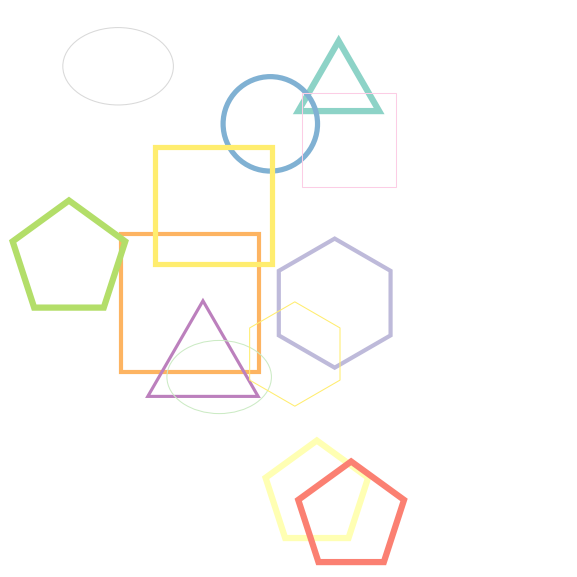[{"shape": "triangle", "thickness": 3, "radius": 0.4, "center": [0.586, 0.847]}, {"shape": "pentagon", "thickness": 3, "radius": 0.47, "center": [0.549, 0.143]}, {"shape": "hexagon", "thickness": 2, "radius": 0.56, "center": [0.58, 0.474]}, {"shape": "pentagon", "thickness": 3, "radius": 0.48, "center": [0.608, 0.104]}, {"shape": "circle", "thickness": 2.5, "radius": 0.41, "center": [0.468, 0.785]}, {"shape": "square", "thickness": 2, "radius": 0.6, "center": [0.329, 0.475]}, {"shape": "pentagon", "thickness": 3, "radius": 0.51, "center": [0.119, 0.549]}, {"shape": "square", "thickness": 0.5, "radius": 0.4, "center": [0.605, 0.757]}, {"shape": "oval", "thickness": 0.5, "radius": 0.48, "center": [0.205, 0.884]}, {"shape": "triangle", "thickness": 1.5, "radius": 0.55, "center": [0.351, 0.368]}, {"shape": "oval", "thickness": 0.5, "radius": 0.45, "center": [0.38, 0.346]}, {"shape": "square", "thickness": 2.5, "radius": 0.51, "center": [0.37, 0.643]}, {"shape": "hexagon", "thickness": 0.5, "radius": 0.45, "center": [0.511, 0.386]}]